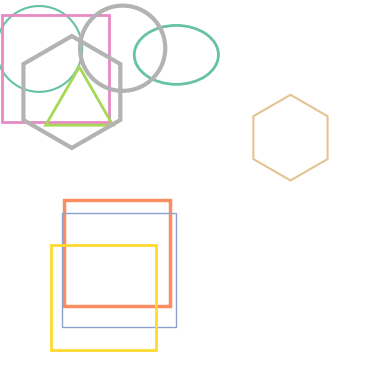[{"shape": "oval", "thickness": 2, "radius": 0.55, "center": [0.458, 0.857]}, {"shape": "circle", "thickness": 1.5, "radius": 0.56, "center": [0.102, 0.873]}, {"shape": "square", "thickness": 2.5, "radius": 0.69, "center": [0.304, 0.342]}, {"shape": "square", "thickness": 1, "radius": 0.74, "center": [0.309, 0.298]}, {"shape": "square", "thickness": 2, "radius": 0.7, "center": [0.144, 0.822]}, {"shape": "triangle", "thickness": 2, "radius": 0.5, "center": [0.206, 0.725]}, {"shape": "square", "thickness": 2, "radius": 0.68, "center": [0.27, 0.227]}, {"shape": "hexagon", "thickness": 1.5, "radius": 0.56, "center": [0.755, 0.643]}, {"shape": "circle", "thickness": 3, "radius": 0.55, "center": [0.319, 0.875]}, {"shape": "hexagon", "thickness": 3, "radius": 0.73, "center": [0.187, 0.761]}]